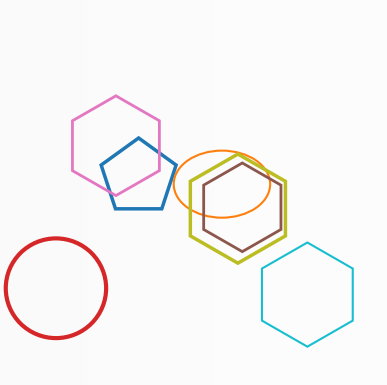[{"shape": "pentagon", "thickness": 2.5, "radius": 0.51, "center": [0.358, 0.54]}, {"shape": "oval", "thickness": 1.5, "radius": 0.62, "center": [0.573, 0.522]}, {"shape": "circle", "thickness": 3, "radius": 0.65, "center": [0.144, 0.251]}, {"shape": "hexagon", "thickness": 2, "radius": 0.58, "center": [0.625, 0.462]}, {"shape": "hexagon", "thickness": 2, "radius": 0.65, "center": [0.299, 0.622]}, {"shape": "hexagon", "thickness": 2.5, "radius": 0.71, "center": [0.614, 0.458]}, {"shape": "hexagon", "thickness": 1.5, "radius": 0.68, "center": [0.793, 0.235]}]